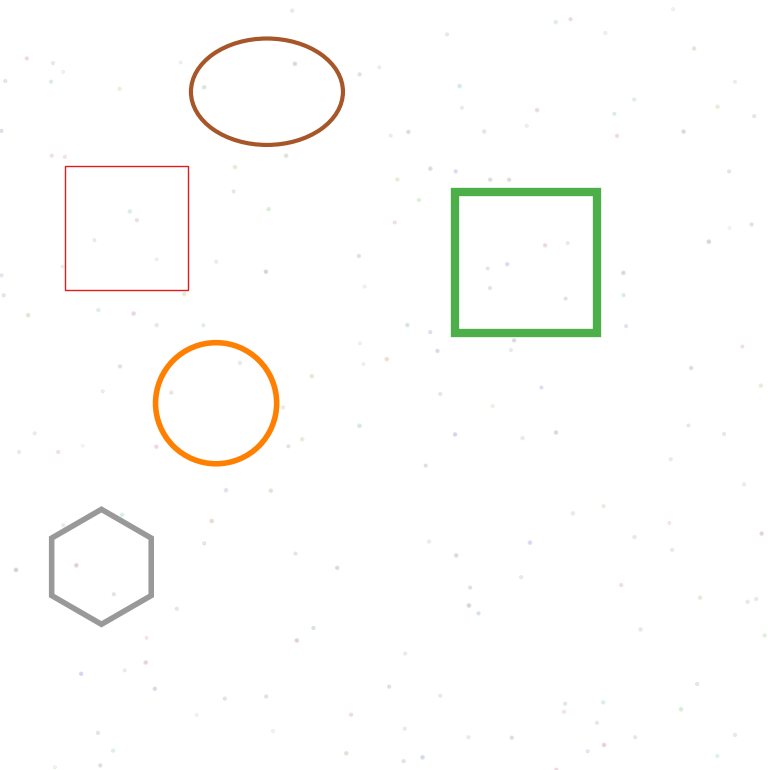[{"shape": "square", "thickness": 0.5, "radius": 0.4, "center": [0.164, 0.704]}, {"shape": "square", "thickness": 3, "radius": 0.46, "center": [0.683, 0.659]}, {"shape": "circle", "thickness": 2, "radius": 0.39, "center": [0.281, 0.476]}, {"shape": "oval", "thickness": 1.5, "radius": 0.49, "center": [0.347, 0.881]}, {"shape": "hexagon", "thickness": 2, "radius": 0.37, "center": [0.132, 0.264]}]